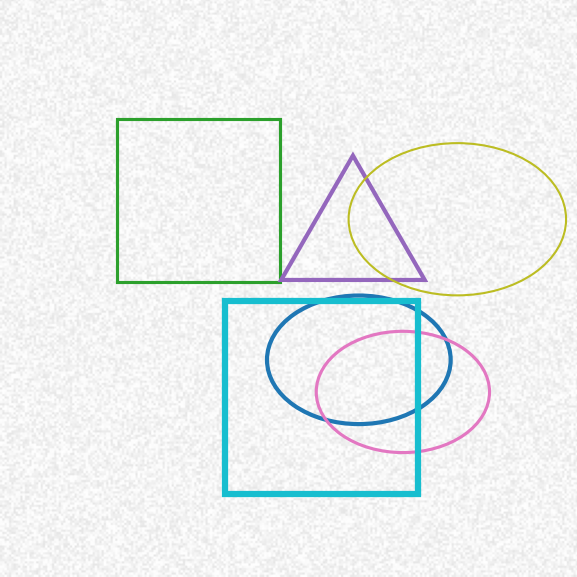[{"shape": "oval", "thickness": 2, "radius": 0.8, "center": [0.621, 0.376]}, {"shape": "square", "thickness": 1.5, "radius": 0.71, "center": [0.343, 0.652]}, {"shape": "triangle", "thickness": 2, "radius": 0.72, "center": [0.611, 0.586]}, {"shape": "oval", "thickness": 1.5, "radius": 0.75, "center": [0.698, 0.32]}, {"shape": "oval", "thickness": 1, "radius": 0.94, "center": [0.792, 0.619]}, {"shape": "square", "thickness": 3, "radius": 0.83, "center": [0.556, 0.311]}]